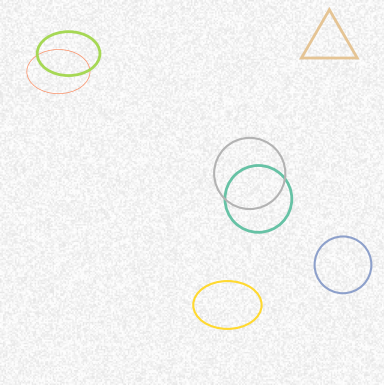[{"shape": "circle", "thickness": 2, "radius": 0.43, "center": [0.671, 0.483]}, {"shape": "oval", "thickness": 0.5, "radius": 0.41, "center": [0.152, 0.814]}, {"shape": "circle", "thickness": 1.5, "radius": 0.37, "center": [0.891, 0.312]}, {"shape": "oval", "thickness": 2, "radius": 0.41, "center": [0.178, 0.861]}, {"shape": "oval", "thickness": 1.5, "radius": 0.44, "center": [0.591, 0.208]}, {"shape": "triangle", "thickness": 2, "radius": 0.42, "center": [0.855, 0.891]}, {"shape": "circle", "thickness": 1.5, "radius": 0.46, "center": [0.649, 0.549]}]